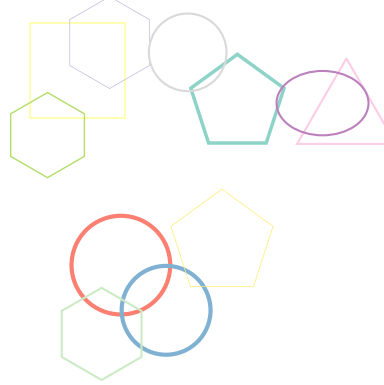[{"shape": "pentagon", "thickness": 2.5, "radius": 0.64, "center": [0.617, 0.732]}, {"shape": "square", "thickness": 1.5, "radius": 0.62, "center": [0.201, 0.817]}, {"shape": "hexagon", "thickness": 0.5, "radius": 0.6, "center": [0.285, 0.889]}, {"shape": "circle", "thickness": 3, "radius": 0.64, "center": [0.314, 0.311]}, {"shape": "circle", "thickness": 3, "radius": 0.58, "center": [0.431, 0.194]}, {"shape": "hexagon", "thickness": 1, "radius": 0.55, "center": [0.123, 0.649]}, {"shape": "triangle", "thickness": 1.5, "radius": 0.74, "center": [0.9, 0.7]}, {"shape": "circle", "thickness": 1.5, "radius": 0.5, "center": [0.488, 0.864]}, {"shape": "oval", "thickness": 1.5, "radius": 0.6, "center": [0.838, 0.732]}, {"shape": "hexagon", "thickness": 1.5, "radius": 0.6, "center": [0.264, 0.133]}, {"shape": "pentagon", "thickness": 0.5, "radius": 0.7, "center": [0.577, 0.369]}]